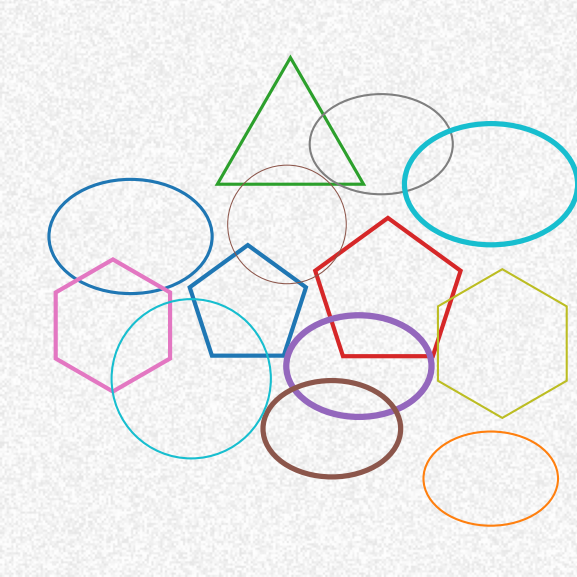[{"shape": "pentagon", "thickness": 2, "radius": 0.53, "center": [0.429, 0.469]}, {"shape": "oval", "thickness": 1.5, "radius": 0.71, "center": [0.226, 0.59]}, {"shape": "oval", "thickness": 1, "radius": 0.58, "center": [0.85, 0.17]}, {"shape": "triangle", "thickness": 1.5, "radius": 0.73, "center": [0.503, 0.753]}, {"shape": "pentagon", "thickness": 2, "radius": 0.66, "center": [0.672, 0.489]}, {"shape": "oval", "thickness": 3, "radius": 0.63, "center": [0.621, 0.365]}, {"shape": "oval", "thickness": 2.5, "radius": 0.6, "center": [0.575, 0.257]}, {"shape": "circle", "thickness": 0.5, "radius": 0.51, "center": [0.497, 0.61]}, {"shape": "hexagon", "thickness": 2, "radius": 0.57, "center": [0.195, 0.436]}, {"shape": "oval", "thickness": 1, "radius": 0.62, "center": [0.66, 0.749]}, {"shape": "hexagon", "thickness": 1, "radius": 0.64, "center": [0.87, 0.404]}, {"shape": "oval", "thickness": 2.5, "radius": 0.75, "center": [0.85, 0.68]}, {"shape": "circle", "thickness": 1, "radius": 0.69, "center": [0.331, 0.343]}]